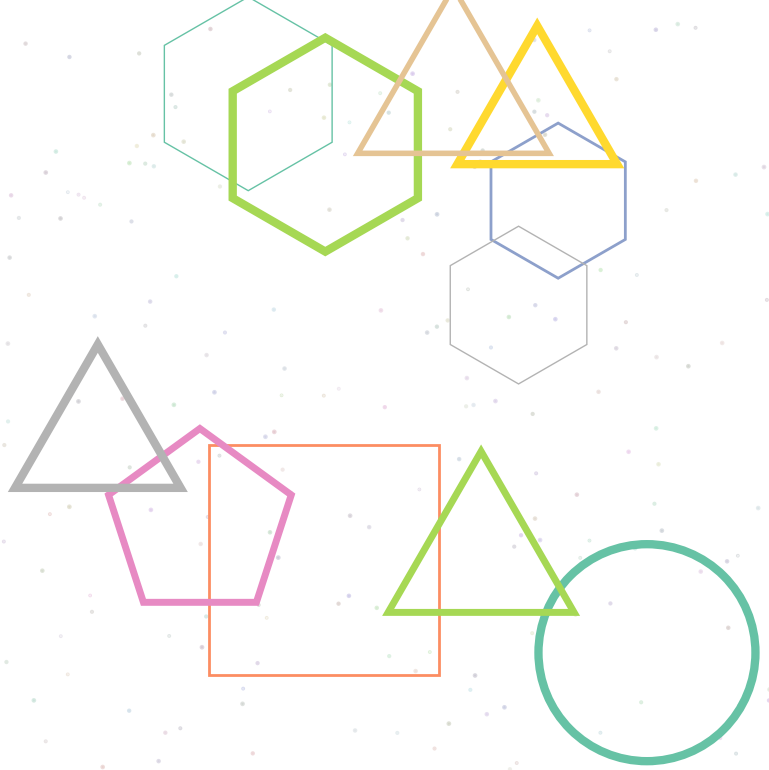[{"shape": "circle", "thickness": 3, "radius": 0.7, "center": [0.84, 0.152]}, {"shape": "hexagon", "thickness": 0.5, "radius": 0.63, "center": [0.322, 0.878]}, {"shape": "square", "thickness": 1, "radius": 0.75, "center": [0.42, 0.273]}, {"shape": "hexagon", "thickness": 1, "radius": 0.5, "center": [0.725, 0.739]}, {"shape": "pentagon", "thickness": 2.5, "radius": 0.62, "center": [0.26, 0.319]}, {"shape": "triangle", "thickness": 2.5, "radius": 0.7, "center": [0.625, 0.274]}, {"shape": "hexagon", "thickness": 3, "radius": 0.69, "center": [0.422, 0.812]}, {"shape": "triangle", "thickness": 3, "radius": 0.6, "center": [0.698, 0.847]}, {"shape": "triangle", "thickness": 2, "radius": 0.72, "center": [0.589, 0.873]}, {"shape": "hexagon", "thickness": 0.5, "radius": 0.51, "center": [0.673, 0.604]}, {"shape": "triangle", "thickness": 3, "radius": 0.62, "center": [0.127, 0.428]}]